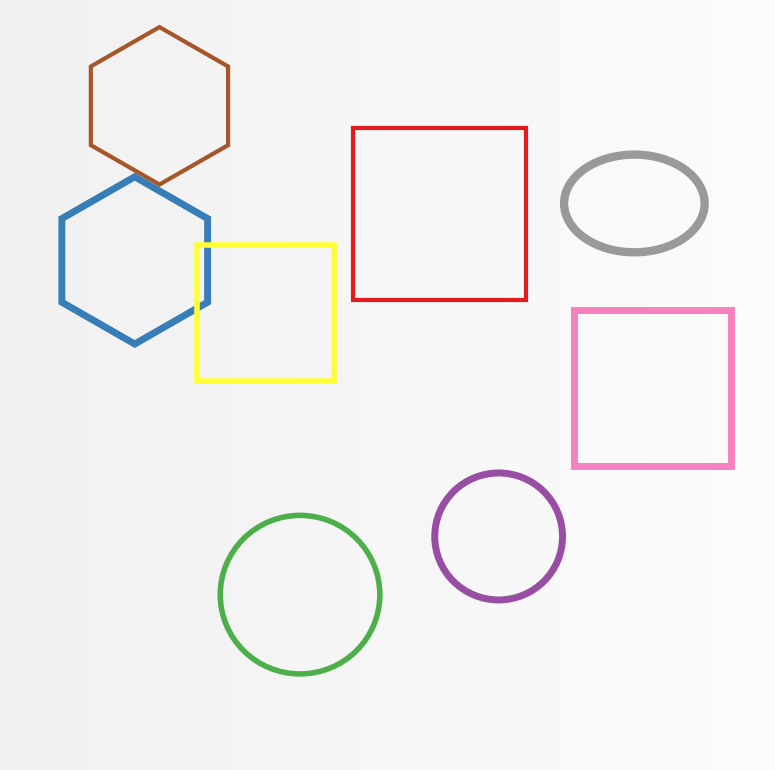[{"shape": "square", "thickness": 1.5, "radius": 0.56, "center": [0.567, 0.722]}, {"shape": "hexagon", "thickness": 2.5, "radius": 0.54, "center": [0.174, 0.662]}, {"shape": "circle", "thickness": 2, "radius": 0.51, "center": [0.387, 0.228]}, {"shape": "circle", "thickness": 2.5, "radius": 0.41, "center": [0.643, 0.303]}, {"shape": "square", "thickness": 2, "radius": 0.44, "center": [0.342, 0.593]}, {"shape": "hexagon", "thickness": 1.5, "radius": 0.51, "center": [0.206, 0.863]}, {"shape": "square", "thickness": 2.5, "radius": 0.51, "center": [0.842, 0.496]}, {"shape": "oval", "thickness": 3, "radius": 0.45, "center": [0.819, 0.736]}]